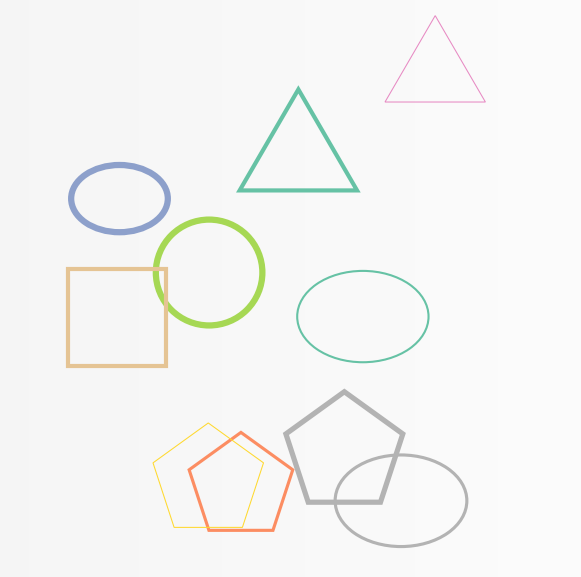[{"shape": "triangle", "thickness": 2, "radius": 0.58, "center": [0.513, 0.728]}, {"shape": "oval", "thickness": 1, "radius": 0.56, "center": [0.624, 0.451]}, {"shape": "pentagon", "thickness": 1.5, "radius": 0.47, "center": [0.415, 0.157]}, {"shape": "oval", "thickness": 3, "radius": 0.42, "center": [0.206, 0.655]}, {"shape": "triangle", "thickness": 0.5, "radius": 0.5, "center": [0.749, 0.872]}, {"shape": "circle", "thickness": 3, "radius": 0.46, "center": [0.36, 0.527]}, {"shape": "pentagon", "thickness": 0.5, "radius": 0.5, "center": [0.358, 0.167]}, {"shape": "square", "thickness": 2, "radius": 0.42, "center": [0.201, 0.449]}, {"shape": "oval", "thickness": 1.5, "radius": 0.57, "center": [0.69, 0.132]}, {"shape": "pentagon", "thickness": 2.5, "radius": 0.53, "center": [0.592, 0.215]}]